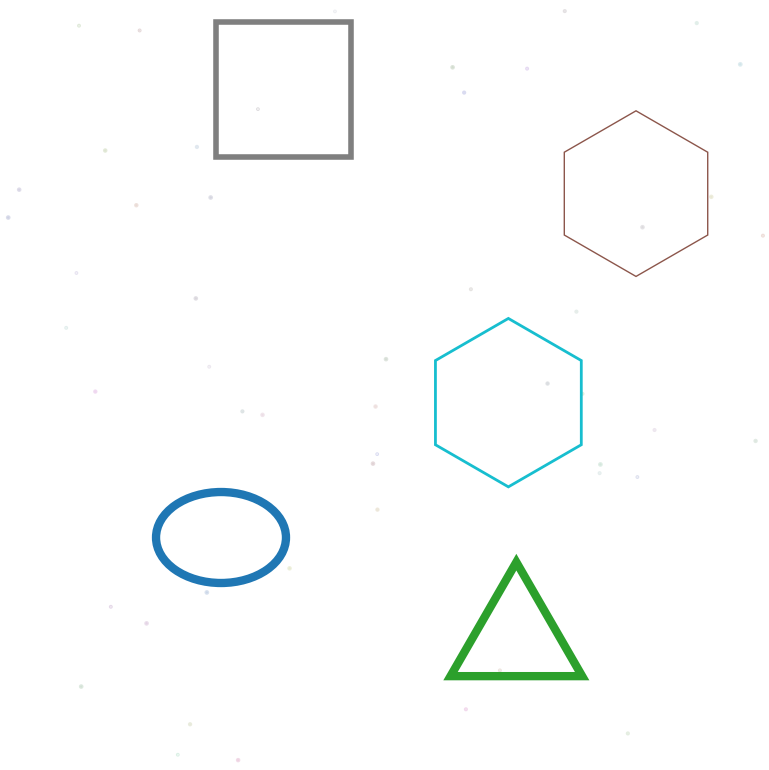[{"shape": "oval", "thickness": 3, "radius": 0.42, "center": [0.287, 0.302]}, {"shape": "triangle", "thickness": 3, "radius": 0.49, "center": [0.671, 0.171]}, {"shape": "hexagon", "thickness": 0.5, "radius": 0.54, "center": [0.826, 0.749]}, {"shape": "square", "thickness": 2, "radius": 0.44, "center": [0.368, 0.884]}, {"shape": "hexagon", "thickness": 1, "radius": 0.55, "center": [0.66, 0.477]}]